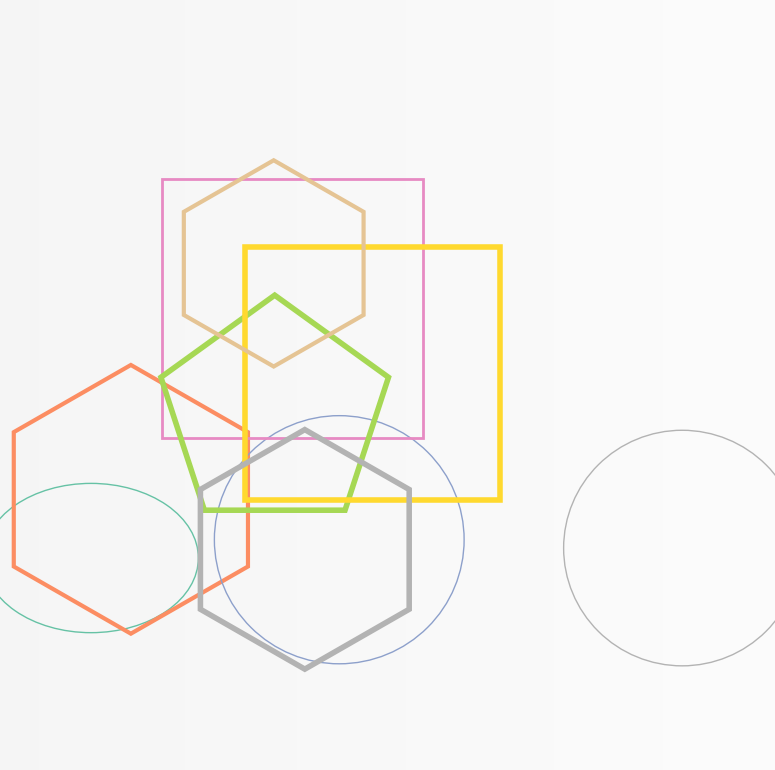[{"shape": "oval", "thickness": 0.5, "radius": 0.69, "center": [0.117, 0.275]}, {"shape": "hexagon", "thickness": 1.5, "radius": 0.87, "center": [0.169, 0.352]}, {"shape": "circle", "thickness": 0.5, "radius": 0.81, "center": [0.438, 0.299]}, {"shape": "square", "thickness": 1, "radius": 0.84, "center": [0.377, 0.6]}, {"shape": "pentagon", "thickness": 2, "radius": 0.77, "center": [0.354, 0.462]}, {"shape": "square", "thickness": 2, "radius": 0.82, "center": [0.481, 0.515]}, {"shape": "hexagon", "thickness": 1.5, "radius": 0.67, "center": [0.353, 0.658]}, {"shape": "hexagon", "thickness": 2, "radius": 0.78, "center": [0.393, 0.287]}, {"shape": "circle", "thickness": 0.5, "radius": 0.76, "center": [0.88, 0.288]}]